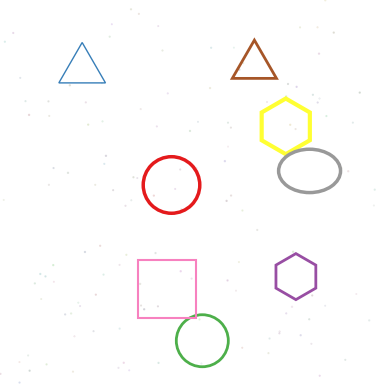[{"shape": "circle", "thickness": 2.5, "radius": 0.37, "center": [0.445, 0.52]}, {"shape": "triangle", "thickness": 1, "radius": 0.35, "center": [0.213, 0.82]}, {"shape": "circle", "thickness": 2, "radius": 0.34, "center": [0.525, 0.115]}, {"shape": "hexagon", "thickness": 2, "radius": 0.3, "center": [0.769, 0.282]}, {"shape": "hexagon", "thickness": 3, "radius": 0.36, "center": [0.742, 0.672]}, {"shape": "triangle", "thickness": 2, "radius": 0.33, "center": [0.661, 0.83]}, {"shape": "square", "thickness": 1.5, "radius": 0.38, "center": [0.434, 0.249]}, {"shape": "oval", "thickness": 2.5, "radius": 0.4, "center": [0.804, 0.556]}]